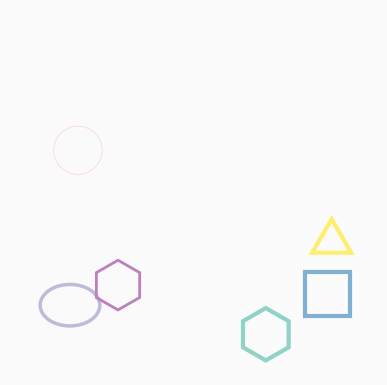[{"shape": "hexagon", "thickness": 3, "radius": 0.34, "center": [0.686, 0.132]}, {"shape": "oval", "thickness": 2.5, "radius": 0.38, "center": [0.181, 0.207]}, {"shape": "square", "thickness": 3, "radius": 0.29, "center": [0.844, 0.236]}, {"shape": "circle", "thickness": 0.5, "radius": 0.31, "center": [0.201, 0.61]}, {"shape": "hexagon", "thickness": 2, "radius": 0.32, "center": [0.305, 0.26]}, {"shape": "triangle", "thickness": 3, "radius": 0.29, "center": [0.856, 0.373]}]